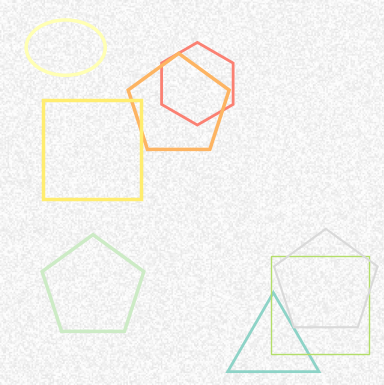[{"shape": "triangle", "thickness": 2, "radius": 0.68, "center": [0.71, 0.103]}, {"shape": "oval", "thickness": 2.5, "radius": 0.51, "center": [0.171, 0.876]}, {"shape": "hexagon", "thickness": 2, "radius": 0.54, "center": [0.513, 0.783]}, {"shape": "pentagon", "thickness": 2.5, "radius": 0.69, "center": [0.464, 0.723]}, {"shape": "square", "thickness": 1, "radius": 0.64, "center": [0.831, 0.207]}, {"shape": "pentagon", "thickness": 1.5, "radius": 0.71, "center": [0.846, 0.264]}, {"shape": "pentagon", "thickness": 2.5, "radius": 0.69, "center": [0.242, 0.252]}, {"shape": "square", "thickness": 2.5, "radius": 0.64, "center": [0.24, 0.612]}]